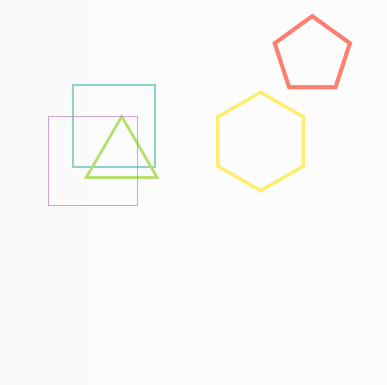[{"shape": "square", "thickness": 1.5, "radius": 0.53, "center": [0.294, 0.673]}, {"shape": "pentagon", "thickness": 3, "radius": 0.51, "center": [0.806, 0.856]}, {"shape": "triangle", "thickness": 2, "radius": 0.53, "center": [0.314, 0.592]}, {"shape": "square", "thickness": 0.5, "radius": 0.58, "center": [0.239, 0.584]}, {"shape": "hexagon", "thickness": 2.5, "radius": 0.64, "center": [0.672, 0.633]}]